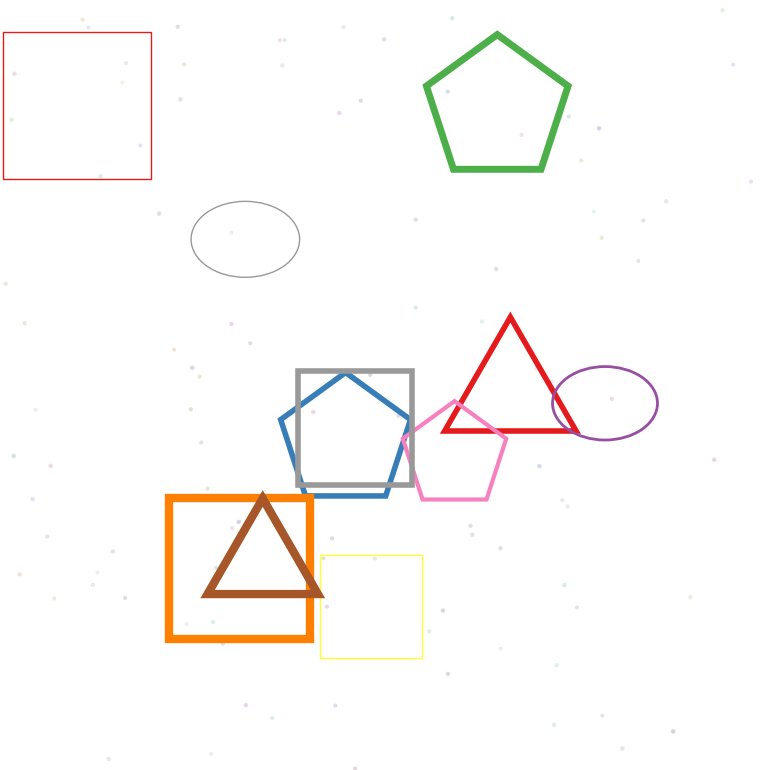[{"shape": "square", "thickness": 0.5, "radius": 0.48, "center": [0.1, 0.863]}, {"shape": "triangle", "thickness": 2, "radius": 0.49, "center": [0.663, 0.49]}, {"shape": "pentagon", "thickness": 2, "radius": 0.44, "center": [0.449, 0.428]}, {"shape": "pentagon", "thickness": 2.5, "radius": 0.48, "center": [0.646, 0.858]}, {"shape": "oval", "thickness": 1, "radius": 0.34, "center": [0.786, 0.476]}, {"shape": "square", "thickness": 3, "radius": 0.46, "center": [0.311, 0.262]}, {"shape": "square", "thickness": 0.5, "radius": 0.33, "center": [0.482, 0.212]}, {"shape": "triangle", "thickness": 3, "radius": 0.41, "center": [0.341, 0.27]}, {"shape": "pentagon", "thickness": 1.5, "radius": 0.35, "center": [0.59, 0.408]}, {"shape": "square", "thickness": 2, "radius": 0.37, "center": [0.461, 0.444]}, {"shape": "oval", "thickness": 0.5, "radius": 0.35, "center": [0.319, 0.689]}]